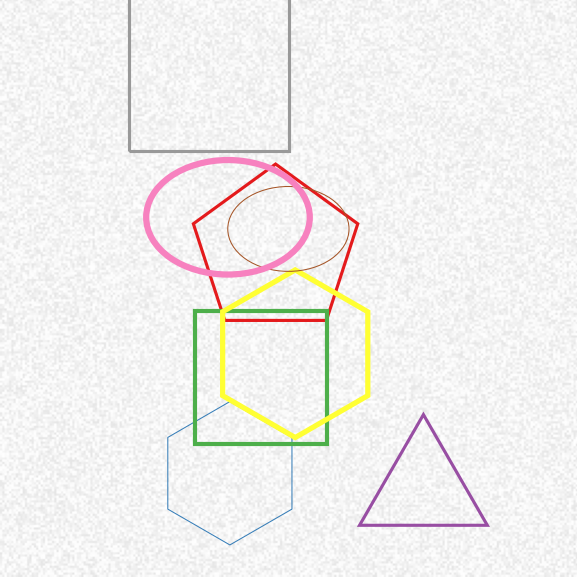[{"shape": "pentagon", "thickness": 1.5, "radius": 0.75, "center": [0.477, 0.565]}, {"shape": "hexagon", "thickness": 0.5, "radius": 0.62, "center": [0.398, 0.18]}, {"shape": "square", "thickness": 2, "radius": 0.58, "center": [0.452, 0.346]}, {"shape": "triangle", "thickness": 1.5, "radius": 0.64, "center": [0.733, 0.153]}, {"shape": "hexagon", "thickness": 2.5, "radius": 0.73, "center": [0.511, 0.387]}, {"shape": "oval", "thickness": 0.5, "radius": 0.52, "center": [0.499, 0.603]}, {"shape": "oval", "thickness": 3, "radius": 0.71, "center": [0.395, 0.623]}, {"shape": "square", "thickness": 1.5, "radius": 0.69, "center": [0.362, 0.875]}]